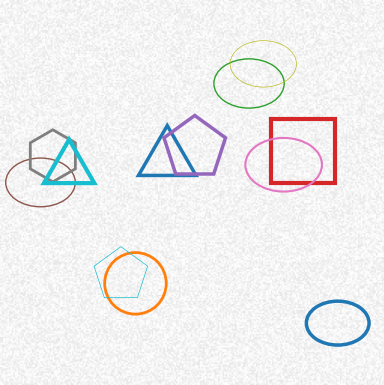[{"shape": "oval", "thickness": 2.5, "radius": 0.41, "center": [0.877, 0.161]}, {"shape": "triangle", "thickness": 2.5, "radius": 0.43, "center": [0.434, 0.587]}, {"shape": "circle", "thickness": 2, "radius": 0.4, "center": [0.352, 0.264]}, {"shape": "oval", "thickness": 1, "radius": 0.46, "center": [0.647, 0.783]}, {"shape": "square", "thickness": 3, "radius": 0.41, "center": [0.787, 0.607]}, {"shape": "pentagon", "thickness": 2.5, "radius": 0.42, "center": [0.506, 0.616]}, {"shape": "oval", "thickness": 1, "radius": 0.45, "center": [0.105, 0.526]}, {"shape": "oval", "thickness": 1.5, "radius": 0.5, "center": [0.737, 0.572]}, {"shape": "hexagon", "thickness": 2, "radius": 0.34, "center": [0.137, 0.595]}, {"shape": "oval", "thickness": 0.5, "radius": 0.43, "center": [0.684, 0.834]}, {"shape": "pentagon", "thickness": 0.5, "radius": 0.37, "center": [0.314, 0.286]}, {"shape": "triangle", "thickness": 3, "radius": 0.38, "center": [0.18, 0.562]}]